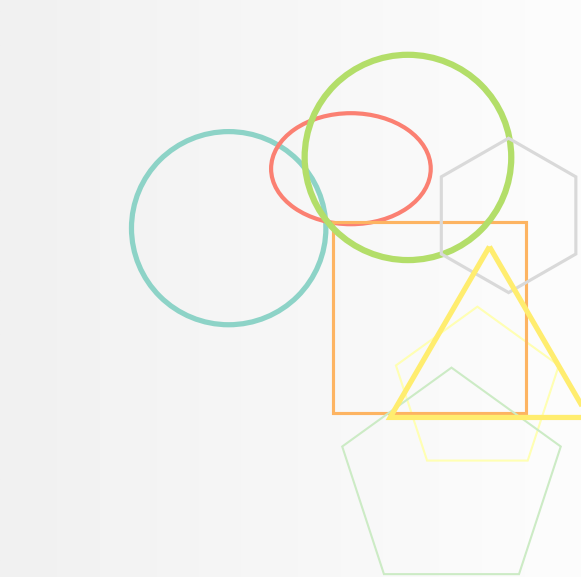[{"shape": "circle", "thickness": 2.5, "radius": 0.84, "center": [0.393, 0.604]}, {"shape": "pentagon", "thickness": 1, "radius": 0.74, "center": [0.821, 0.321]}, {"shape": "oval", "thickness": 2, "radius": 0.69, "center": [0.604, 0.707]}, {"shape": "square", "thickness": 1.5, "radius": 0.83, "center": [0.74, 0.449]}, {"shape": "circle", "thickness": 3, "radius": 0.89, "center": [0.702, 0.727]}, {"shape": "hexagon", "thickness": 1.5, "radius": 0.67, "center": [0.875, 0.626]}, {"shape": "pentagon", "thickness": 1, "radius": 0.99, "center": [0.777, 0.165]}, {"shape": "triangle", "thickness": 2.5, "radius": 0.99, "center": [0.842, 0.375]}]